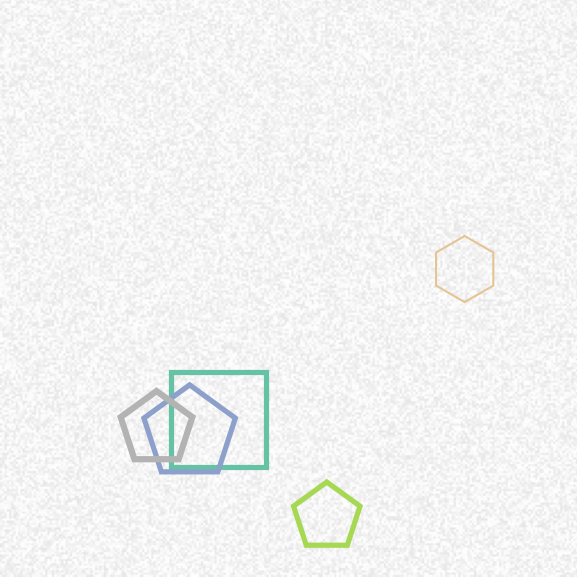[{"shape": "square", "thickness": 2.5, "radius": 0.41, "center": [0.379, 0.272]}, {"shape": "pentagon", "thickness": 2.5, "radius": 0.42, "center": [0.328, 0.249]}, {"shape": "pentagon", "thickness": 2.5, "radius": 0.3, "center": [0.566, 0.104]}, {"shape": "hexagon", "thickness": 1, "radius": 0.29, "center": [0.805, 0.533]}, {"shape": "pentagon", "thickness": 3, "radius": 0.33, "center": [0.271, 0.257]}]